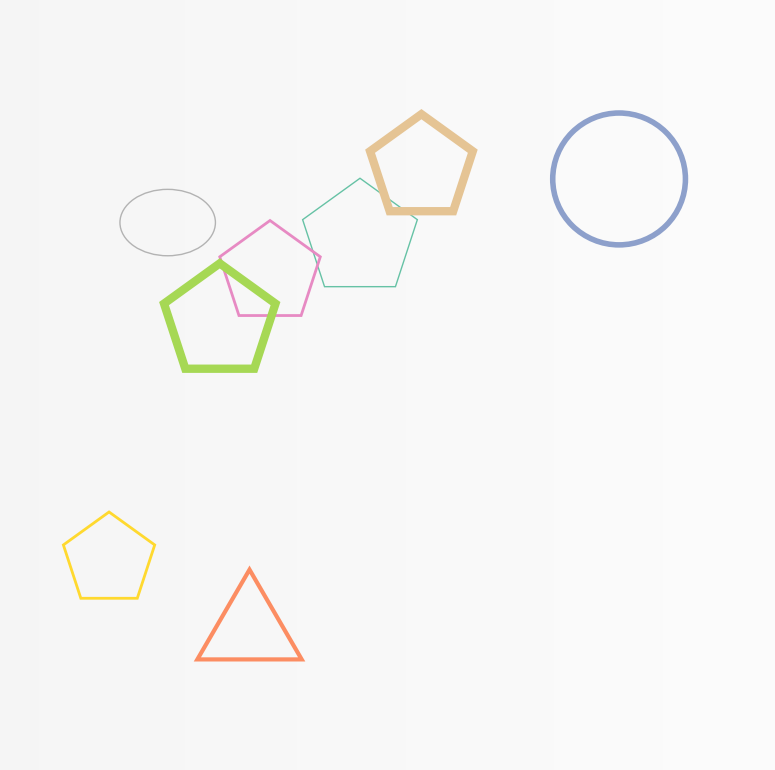[{"shape": "pentagon", "thickness": 0.5, "radius": 0.39, "center": [0.464, 0.691]}, {"shape": "triangle", "thickness": 1.5, "radius": 0.39, "center": [0.322, 0.182]}, {"shape": "circle", "thickness": 2, "radius": 0.43, "center": [0.799, 0.768]}, {"shape": "pentagon", "thickness": 1, "radius": 0.34, "center": [0.348, 0.645]}, {"shape": "pentagon", "thickness": 3, "radius": 0.38, "center": [0.284, 0.582]}, {"shape": "pentagon", "thickness": 1, "radius": 0.31, "center": [0.141, 0.273]}, {"shape": "pentagon", "thickness": 3, "radius": 0.35, "center": [0.544, 0.782]}, {"shape": "oval", "thickness": 0.5, "radius": 0.31, "center": [0.216, 0.711]}]